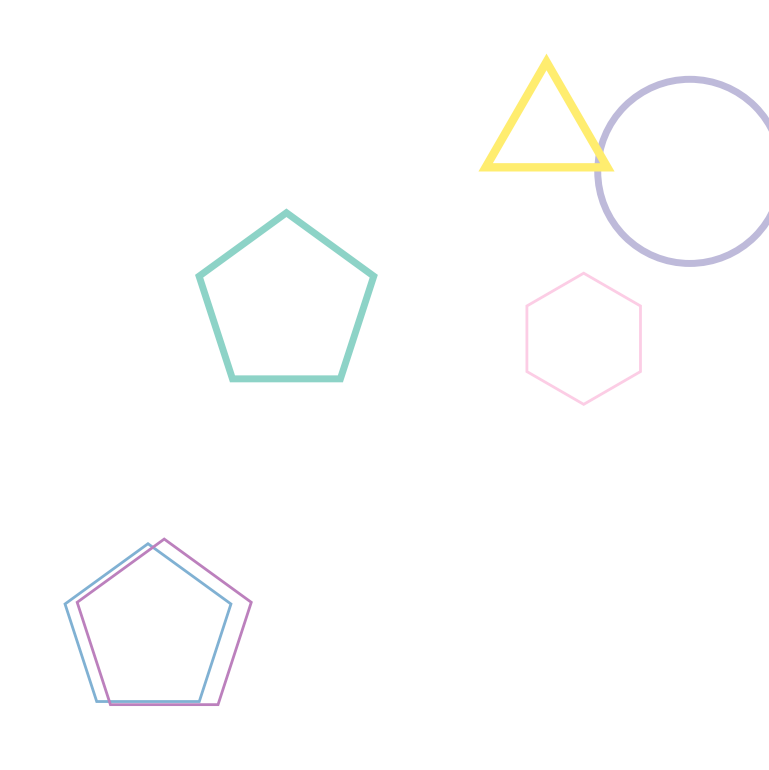[{"shape": "pentagon", "thickness": 2.5, "radius": 0.6, "center": [0.372, 0.604]}, {"shape": "circle", "thickness": 2.5, "radius": 0.6, "center": [0.896, 0.777]}, {"shape": "pentagon", "thickness": 1, "radius": 0.57, "center": [0.192, 0.181]}, {"shape": "hexagon", "thickness": 1, "radius": 0.43, "center": [0.758, 0.56]}, {"shape": "pentagon", "thickness": 1, "radius": 0.59, "center": [0.213, 0.181]}, {"shape": "triangle", "thickness": 3, "radius": 0.46, "center": [0.71, 0.828]}]